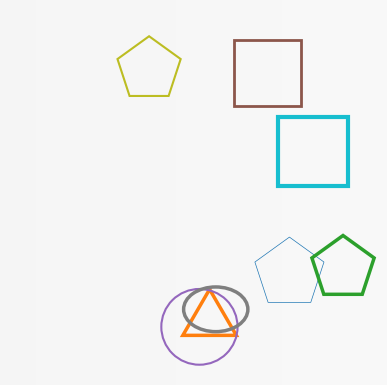[{"shape": "pentagon", "thickness": 0.5, "radius": 0.47, "center": [0.747, 0.29]}, {"shape": "triangle", "thickness": 2.5, "radius": 0.4, "center": [0.541, 0.169]}, {"shape": "pentagon", "thickness": 2.5, "radius": 0.42, "center": [0.885, 0.304]}, {"shape": "circle", "thickness": 1.5, "radius": 0.49, "center": [0.515, 0.151]}, {"shape": "square", "thickness": 2, "radius": 0.43, "center": [0.691, 0.81]}, {"shape": "oval", "thickness": 2.5, "radius": 0.41, "center": [0.557, 0.197]}, {"shape": "pentagon", "thickness": 1.5, "radius": 0.43, "center": [0.385, 0.82]}, {"shape": "square", "thickness": 3, "radius": 0.45, "center": [0.808, 0.606]}]